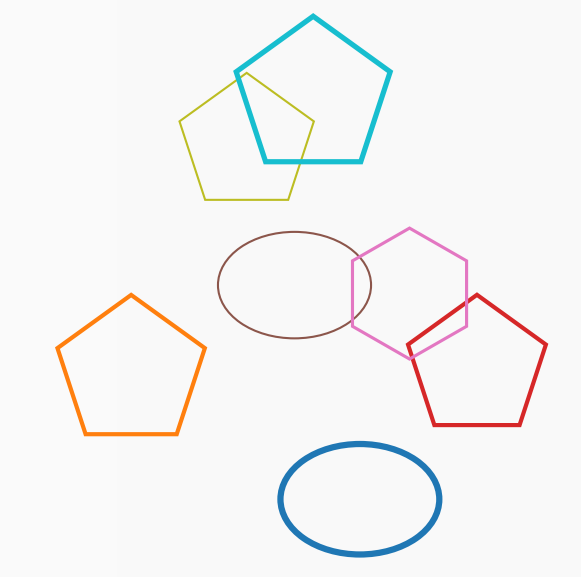[{"shape": "oval", "thickness": 3, "radius": 0.68, "center": [0.619, 0.135]}, {"shape": "pentagon", "thickness": 2, "radius": 0.67, "center": [0.226, 0.355]}, {"shape": "pentagon", "thickness": 2, "radius": 0.62, "center": [0.821, 0.364]}, {"shape": "oval", "thickness": 1, "radius": 0.66, "center": [0.507, 0.505]}, {"shape": "hexagon", "thickness": 1.5, "radius": 0.57, "center": [0.705, 0.491]}, {"shape": "pentagon", "thickness": 1, "radius": 0.61, "center": [0.424, 0.751]}, {"shape": "pentagon", "thickness": 2.5, "radius": 0.7, "center": [0.539, 0.832]}]